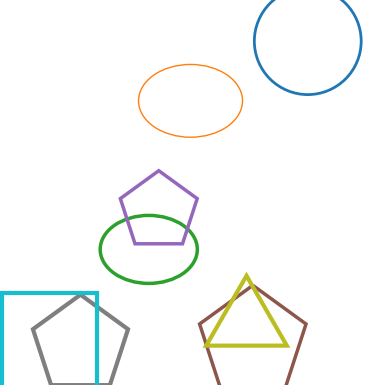[{"shape": "circle", "thickness": 2, "radius": 0.69, "center": [0.799, 0.893]}, {"shape": "oval", "thickness": 1, "radius": 0.68, "center": [0.495, 0.738]}, {"shape": "oval", "thickness": 2.5, "radius": 0.63, "center": [0.386, 0.352]}, {"shape": "pentagon", "thickness": 2.5, "radius": 0.52, "center": [0.412, 0.452]}, {"shape": "pentagon", "thickness": 2.5, "radius": 0.73, "center": [0.657, 0.114]}, {"shape": "pentagon", "thickness": 3, "radius": 0.65, "center": [0.209, 0.105]}, {"shape": "triangle", "thickness": 3, "radius": 0.6, "center": [0.64, 0.163]}, {"shape": "square", "thickness": 3, "radius": 0.62, "center": [0.13, 0.117]}]